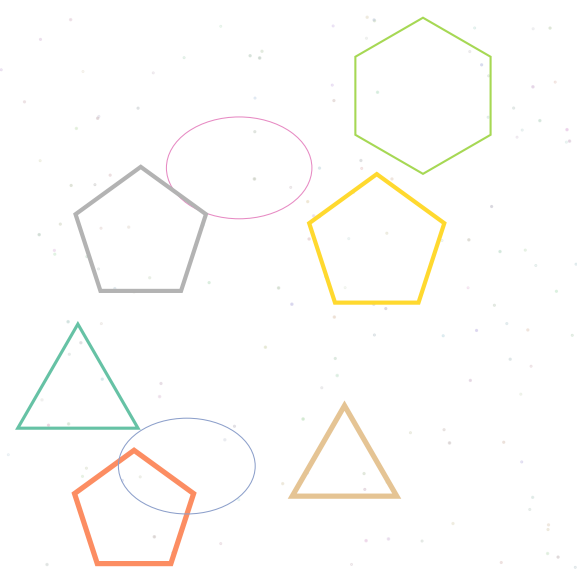[{"shape": "triangle", "thickness": 1.5, "radius": 0.6, "center": [0.135, 0.318]}, {"shape": "pentagon", "thickness": 2.5, "radius": 0.54, "center": [0.232, 0.111]}, {"shape": "oval", "thickness": 0.5, "radius": 0.59, "center": [0.323, 0.192]}, {"shape": "oval", "thickness": 0.5, "radius": 0.63, "center": [0.414, 0.708]}, {"shape": "hexagon", "thickness": 1, "radius": 0.68, "center": [0.732, 0.833]}, {"shape": "pentagon", "thickness": 2, "radius": 0.62, "center": [0.652, 0.575]}, {"shape": "triangle", "thickness": 2.5, "radius": 0.52, "center": [0.597, 0.192]}, {"shape": "pentagon", "thickness": 2, "radius": 0.59, "center": [0.244, 0.591]}]